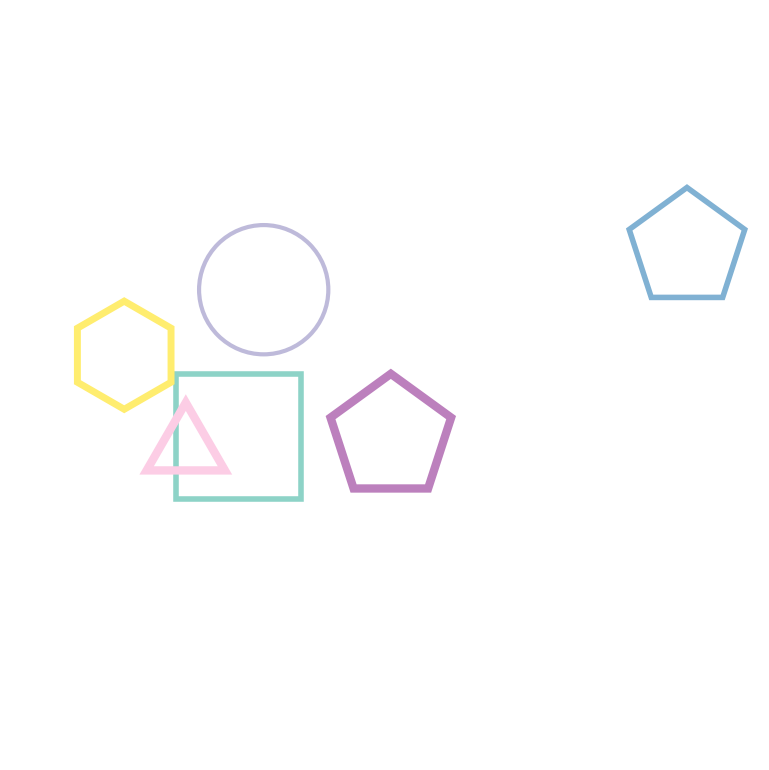[{"shape": "square", "thickness": 2, "radius": 0.41, "center": [0.31, 0.433]}, {"shape": "circle", "thickness": 1.5, "radius": 0.42, "center": [0.342, 0.624]}, {"shape": "pentagon", "thickness": 2, "radius": 0.39, "center": [0.892, 0.678]}, {"shape": "triangle", "thickness": 3, "radius": 0.29, "center": [0.241, 0.418]}, {"shape": "pentagon", "thickness": 3, "radius": 0.41, "center": [0.508, 0.432]}, {"shape": "hexagon", "thickness": 2.5, "radius": 0.35, "center": [0.161, 0.539]}]